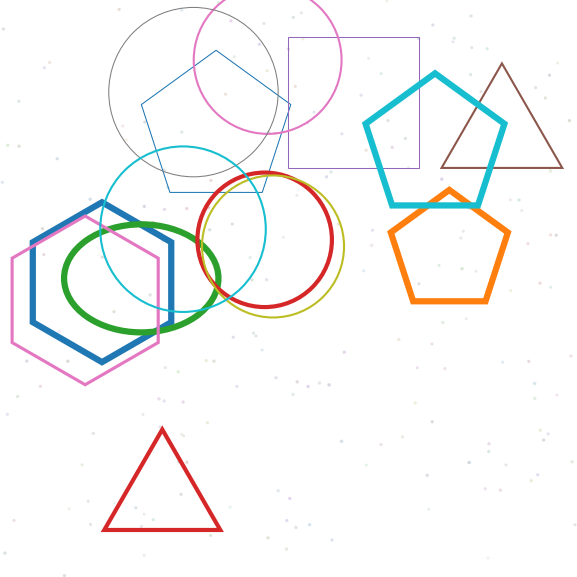[{"shape": "hexagon", "thickness": 3, "radius": 0.69, "center": [0.177, 0.51]}, {"shape": "pentagon", "thickness": 0.5, "radius": 0.68, "center": [0.374, 0.776]}, {"shape": "pentagon", "thickness": 3, "radius": 0.53, "center": [0.778, 0.564]}, {"shape": "oval", "thickness": 3, "radius": 0.67, "center": [0.245, 0.517]}, {"shape": "triangle", "thickness": 2, "radius": 0.58, "center": [0.281, 0.139]}, {"shape": "circle", "thickness": 2, "radius": 0.58, "center": [0.458, 0.584]}, {"shape": "square", "thickness": 0.5, "radius": 0.57, "center": [0.612, 0.822]}, {"shape": "triangle", "thickness": 1, "radius": 0.6, "center": [0.869, 0.769]}, {"shape": "circle", "thickness": 1, "radius": 0.64, "center": [0.463, 0.895]}, {"shape": "hexagon", "thickness": 1.5, "radius": 0.73, "center": [0.147, 0.479]}, {"shape": "circle", "thickness": 0.5, "radius": 0.73, "center": [0.335, 0.84]}, {"shape": "circle", "thickness": 1, "radius": 0.61, "center": [0.473, 0.572]}, {"shape": "circle", "thickness": 1, "radius": 0.72, "center": [0.317, 0.602]}, {"shape": "pentagon", "thickness": 3, "radius": 0.63, "center": [0.753, 0.746]}]